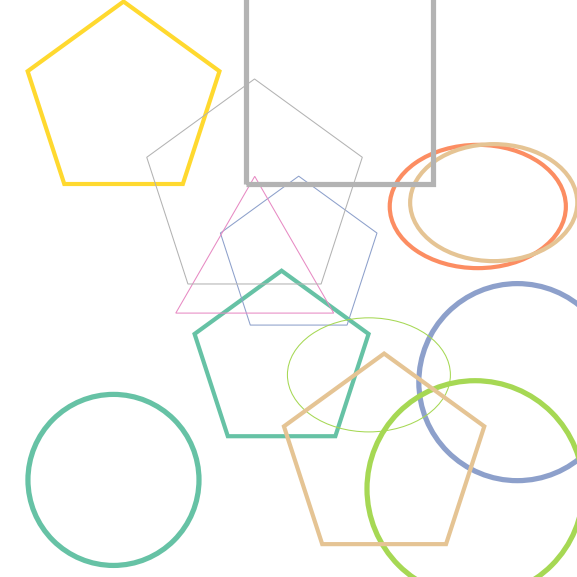[{"shape": "pentagon", "thickness": 2, "radius": 0.79, "center": [0.488, 0.372]}, {"shape": "circle", "thickness": 2.5, "radius": 0.74, "center": [0.196, 0.168]}, {"shape": "oval", "thickness": 2, "radius": 0.76, "center": [0.827, 0.642]}, {"shape": "circle", "thickness": 2.5, "radius": 0.85, "center": [0.896, 0.337]}, {"shape": "pentagon", "thickness": 0.5, "radius": 0.71, "center": [0.517, 0.552]}, {"shape": "triangle", "thickness": 0.5, "radius": 0.79, "center": [0.441, 0.536]}, {"shape": "circle", "thickness": 2.5, "radius": 0.94, "center": [0.823, 0.153]}, {"shape": "oval", "thickness": 0.5, "radius": 0.71, "center": [0.639, 0.35]}, {"shape": "pentagon", "thickness": 2, "radius": 0.87, "center": [0.214, 0.822]}, {"shape": "pentagon", "thickness": 2, "radius": 0.91, "center": [0.665, 0.204]}, {"shape": "oval", "thickness": 2, "radius": 0.72, "center": [0.855, 0.648]}, {"shape": "pentagon", "thickness": 0.5, "radius": 0.98, "center": [0.441, 0.666]}, {"shape": "square", "thickness": 2.5, "radius": 0.81, "center": [0.587, 0.843]}]